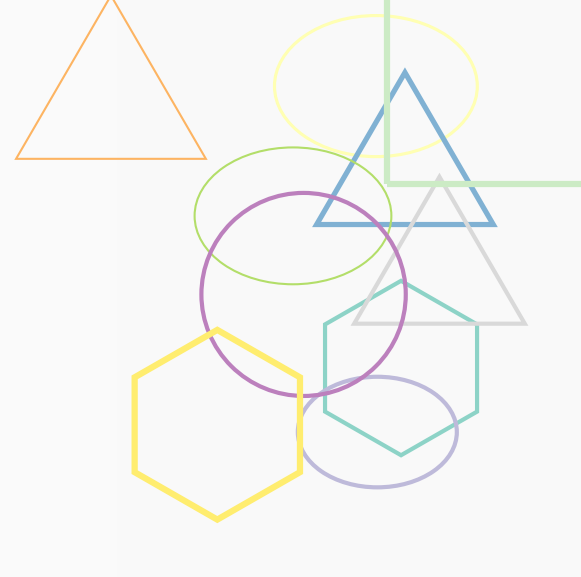[{"shape": "hexagon", "thickness": 2, "radius": 0.76, "center": [0.69, 0.362]}, {"shape": "oval", "thickness": 1.5, "radius": 0.87, "center": [0.647, 0.85]}, {"shape": "oval", "thickness": 2, "radius": 0.68, "center": [0.649, 0.251]}, {"shape": "triangle", "thickness": 2.5, "radius": 0.88, "center": [0.697, 0.698]}, {"shape": "triangle", "thickness": 1, "radius": 0.94, "center": [0.191, 0.818]}, {"shape": "oval", "thickness": 1, "radius": 0.85, "center": [0.504, 0.625]}, {"shape": "triangle", "thickness": 2, "radius": 0.85, "center": [0.756, 0.523]}, {"shape": "circle", "thickness": 2, "radius": 0.88, "center": [0.522, 0.489]}, {"shape": "square", "thickness": 3, "radius": 0.99, "center": [0.865, 0.878]}, {"shape": "hexagon", "thickness": 3, "radius": 0.82, "center": [0.374, 0.264]}]